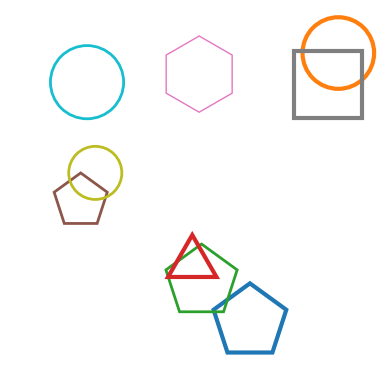[{"shape": "pentagon", "thickness": 3, "radius": 0.5, "center": [0.649, 0.165]}, {"shape": "circle", "thickness": 3, "radius": 0.46, "center": [0.879, 0.862]}, {"shape": "pentagon", "thickness": 2, "radius": 0.49, "center": [0.523, 0.269]}, {"shape": "triangle", "thickness": 3, "radius": 0.36, "center": [0.499, 0.317]}, {"shape": "pentagon", "thickness": 2, "radius": 0.36, "center": [0.21, 0.478]}, {"shape": "hexagon", "thickness": 1, "radius": 0.49, "center": [0.517, 0.808]}, {"shape": "square", "thickness": 3, "radius": 0.44, "center": [0.852, 0.781]}, {"shape": "circle", "thickness": 2, "radius": 0.34, "center": [0.247, 0.551]}, {"shape": "circle", "thickness": 2, "radius": 0.48, "center": [0.226, 0.787]}]